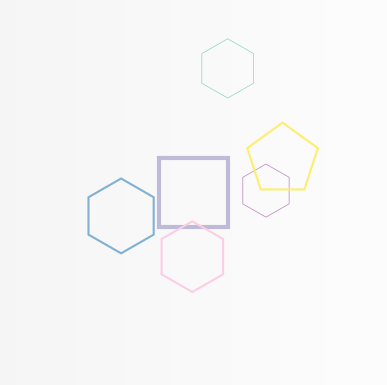[{"shape": "hexagon", "thickness": 0.5, "radius": 0.39, "center": [0.588, 0.822]}, {"shape": "square", "thickness": 3, "radius": 0.45, "center": [0.5, 0.5]}, {"shape": "hexagon", "thickness": 1.5, "radius": 0.49, "center": [0.312, 0.439]}, {"shape": "hexagon", "thickness": 1.5, "radius": 0.46, "center": [0.496, 0.333]}, {"shape": "hexagon", "thickness": 0.5, "radius": 0.34, "center": [0.686, 0.505]}, {"shape": "pentagon", "thickness": 1.5, "radius": 0.48, "center": [0.729, 0.586]}]